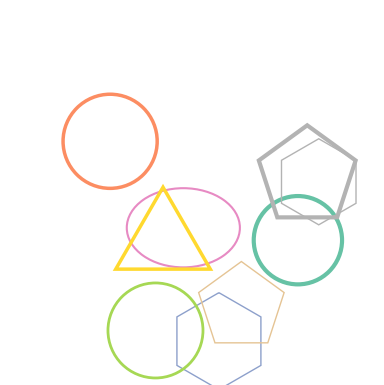[{"shape": "circle", "thickness": 3, "radius": 0.57, "center": [0.774, 0.376]}, {"shape": "circle", "thickness": 2.5, "radius": 0.61, "center": [0.286, 0.633]}, {"shape": "hexagon", "thickness": 1, "radius": 0.63, "center": [0.569, 0.114]}, {"shape": "oval", "thickness": 1.5, "radius": 0.73, "center": [0.476, 0.408]}, {"shape": "circle", "thickness": 2, "radius": 0.62, "center": [0.404, 0.142]}, {"shape": "triangle", "thickness": 2.5, "radius": 0.71, "center": [0.423, 0.372]}, {"shape": "pentagon", "thickness": 1, "radius": 0.58, "center": [0.627, 0.204]}, {"shape": "hexagon", "thickness": 1, "radius": 0.56, "center": [0.828, 0.528]}, {"shape": "pentagon", "thickness": 3, "radius": 0.66, "center": [0.798, 0.542]}]